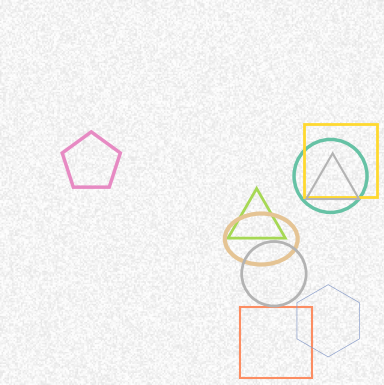[{"shape": "circle", "thickness": 2.5, "radius": 0.47, "center": [0.859, 0.543]}, {"shape": "square", "thickness": 1.5, "radius": 0.46, "center": [0.717, 0.11]}, {"shape": "hexagon", "thickness": 0.5, "radius": 0.47, "center": [0.853, 0.167]}, {"shape": "pentagon", "thickness": 2.5, "radius": 0.4, "center": [0.237, 0.578]}, {"shape": "triangle", "thickness": 2, "radius": 0.43, "center": [0.667, 0.424]}, {"shape": "square", "thickness": 2, "radius": 0.47, "center": [0.885, 0.583]}, {"shape": "oval", "thickness": 3, "radius": 0.47, "center": [0.679, 0.379]}, {"shape": "triangle", "thickness": 1.5, "radius": 0.4, "center": [0.864, 0.523]}, {"shape": "circle", "thickness": 2, "radius": 0.42, "center": [0.711, 0.289]}]